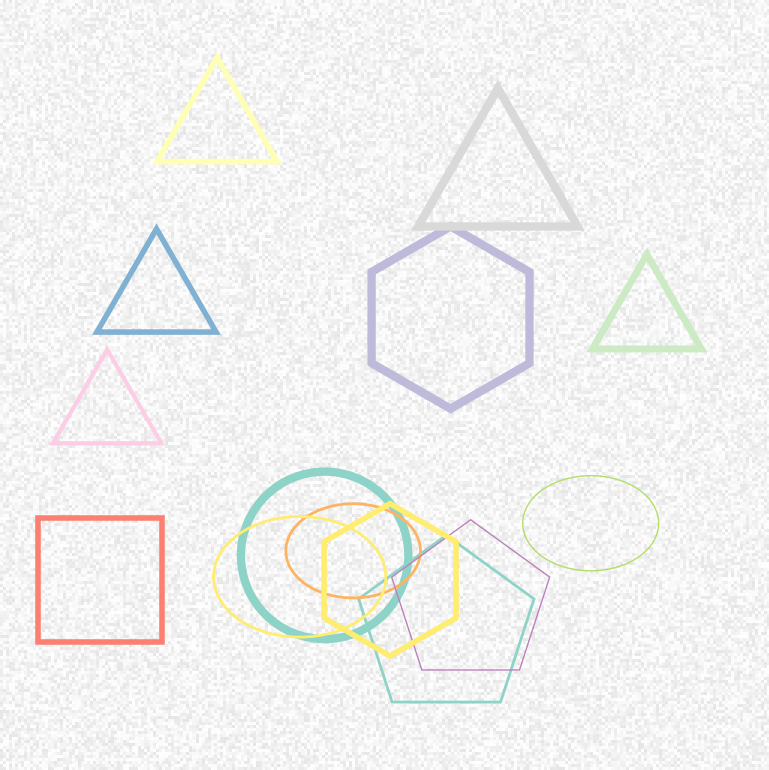[{"shape": "pentagon", "thickness": 1, "radius": 0.6, "center": [0.58, 0.185]}, {"shape": "circle", "thickness": 3, "radius": 0.54, "center": [0.422, 0.279]}, {"shape": "triangle", "thickness": 2, "radius": 0.45, "center": [0.282, 0.835]}, {"shape": "hexagon", "thickness": 3, "radius": 0.59, "center": [0.585, 0.588]}, {"shape": "square", "thickness": 2, "radius": 0.4, "center": [0.13, 0.247]}, {"shape": "triangle", "thickness": 2, "radius": 0.45, "center": [0.203, 0.613]}, {"shape": "oval", "thickness": 1, "radius": 0.44, "center": [0.459, 0.285]}, {"shape": "oval", "thickness": 0.5, "radius": 0.44, "center": [0.767, 0.32]}, {"shape": "triangle", "thickness": 1.5, "radius": 0.41, "center": [0.139, 0.465]}, {"shape": "triangle", "thickness": 3, "radius": 0.6, "center": [0.647, 0.766]}, {"shape": "pentagon", "thickness": 0.5, "radius": 0.54, "center": [0.611, 0.217]}, {"shape": "triangle", "thickness": 2.5, "radius": 0.41, "center": [0.84, 0.588]}, {"shape": "hexagon", "thickness": 2, "radius": 0.49, "center": [0.507, 0.247]}, {"shape": "oval", "thickness": 1, "radius": 0.56, "center": [0.389, 0.251]}]